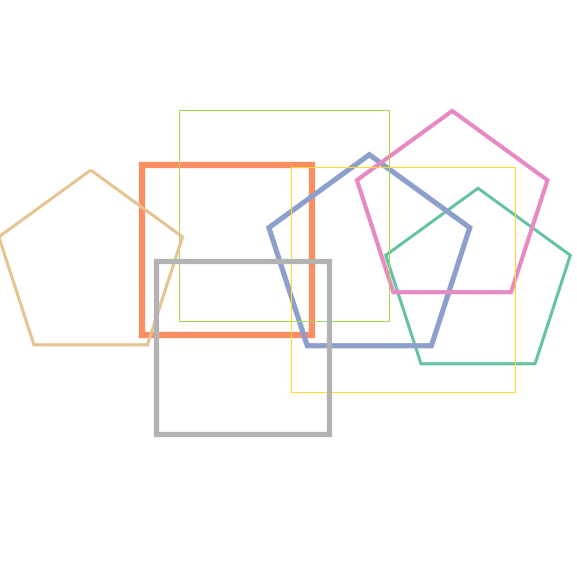[{"shape": "pentagon", "thickness": 1.5, "radius": 0.84, "center": [0.828, 0.505]}, {"shape": "square", "thickness": 3, "radius": 0.73, "center": [0.394, 0.566]}, {"shape": "pentagon", "thickness": 2.5, "radius": 0.91, "center": [0.64, 0.548]}, {"shape": "pentagon", "thickness": 2, "radius": 0.87, "center": [0.783, 0.634]}, {"shape": "square", "thickness": 0.5, "radius": 0.91, "center": [0.492, 0.626]}, {"shape": "square", "thickness": 0.5, "radius": 0.97, "center": [0.698, 0.515]}, {"shape": "pentagon", "thickness": 1.5, "radius": 0.84, "center": [0.157, 0.537]}, {"shape": "square", "thickness": 2.5, "radius": 0.75, "center": [0.42, 0.397]}]